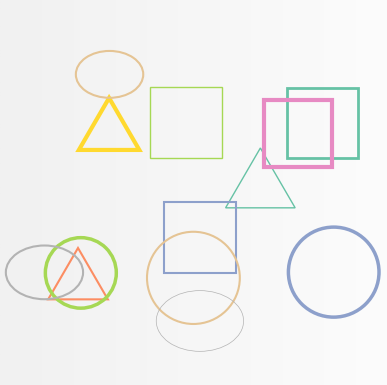[{"shape": "square", "thickness": 2, "radius": 0.45, "center": [0.832, 0.68]}, {"shape": "triangle", "thickness": 1, "radius": 0.52, "center": [0.672, 0.512]}, {"shape": "triangle", "thickness": 1.5, "radius": 0.44, "center": [0.201, 0.267]}, {"shape": "square", "thickness": 1.5, "radius": 0.46, "center": [0.516, 0.382]}, {"shape": "circle", "thickness": 2.5, "radius": 0.58, "center": [0.861, 0.293]}, {"shape": "square", "thickness": 3, "radius": 0.44, "center": [0.77, 0.654]}, {"shape": "circle", "thickness": 2.5, "radius": 0.46, "center": [0.209, 0.291]}, {"shape": "square", "thickness": 1, "radius": 0.46, "center": [0.481, 0.682]}, {"shape": "triangle", "thickness": 3, "radius": 0.45, "center": [0.282, 0.656]}, {"shape": "oval", "thickness": 1.5, "radius": 0.43, "center": [0.283, 0.807]}, {"shape": "circle", "thickness": 1.5, "radius": 0.6, "center": [0.499, 0.278]}, {"shape": "oval", "thickness": 1.5, "radius": 0.5, "center": [0.115, 0.293]}, {"shape": "oval", "thickness": 0.5, "radius": 0.56, "center": [0.516, 0.166]}]